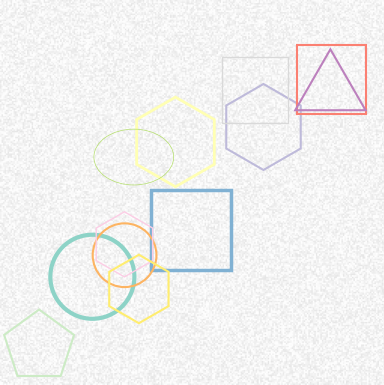[{"shape": "circle", "thickness": 3, "radius": 0.55, "center": [0.24, 0.281]}, {"shape": "hexagon", "thickness": 2, "radius": 0.58, "center": [0.456, 0.631]}, {"shape": "hexagon", "thickness": 1.5, "radius": 0.56, "center": [0.684, 0.67]}, {"shape": "square", "thickness": 1.5, "radius": 0.45, "center": [0.86, 0.793]}, {"shape": "square", "thickness": 2.5, "radius": 0.52, "center": [0.496, 0.403]}, {"shape": "circle", "thickness": 1.5, "radius": 0.41, "center": [0.324, 0.337]}, {"shape": "oval", "thickness": 0.5, "radius": 0.52, "center": [0.347, 0.592]}, {"shape": "hexagon", "thickness": 1, "radius": 0.42, "center": [0.323, 0.365]}, {"shape": "square", "thickness": 1, "radius": 0.43, "center": [0.663, 0.766]}, {"shape": "triangle", "thickness": 1.5, "radius": 0.53, "center": [0.858, 0.766]}, {"shape": "pentagon", "thickness": 1.5, "radius": 0.48, "center": [0.102, 0.101]}, {"shape": "hexagon", "thickness": 1.5, "radius": 0.44, "center": [0.361, 0.249]}]